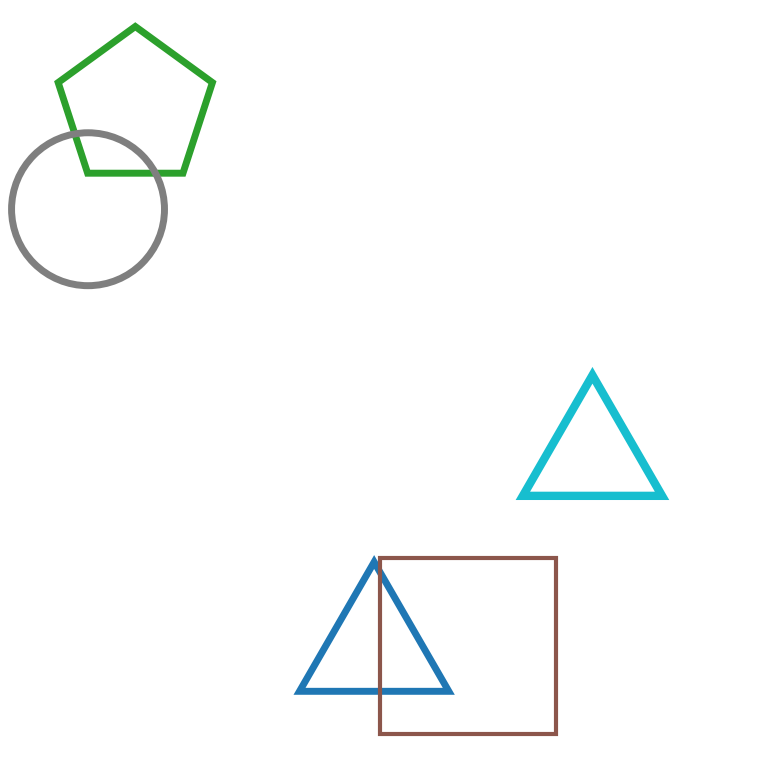[{"shape": "triangle", "thickness": 2.5, "radius": 0.56, "center": [0.486, 0.158]}, {"shape": "pentagon", "thickness": 2.5, "radius": 0.53, "center": [0.176, 0.86]}, {"shape": "square", "thickness": 1.5, "radius": 0.57, "center": [0.608, 0.161]}, {"shape": "circle", "thickness": 2.5, "radius": 0.5, "center": [0.114, 0.728]}, {"shape": "triangle", "thickness": 3, "radius": 0.52, "center": [0.769, 0.408]}]